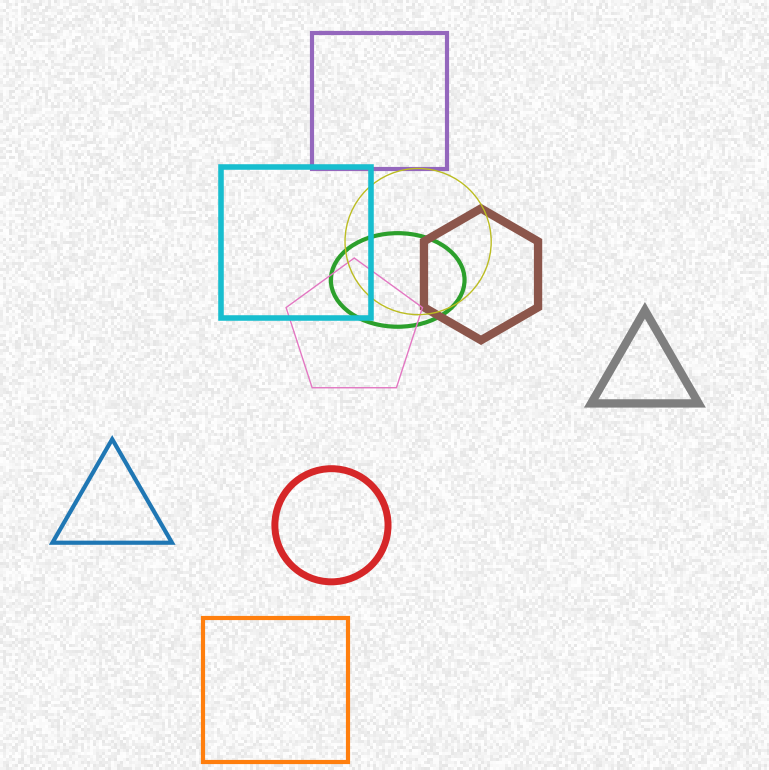[{"shape": "triangle", "thickness": 1.5, "radius": 0.45, "center": [0.146, 0.34]}, {"shape": "square", "thickness": 1.5, "radius": 0.47, "center": [0.358, 0.104]}, {"shape": "oval", "thickness": 1.5, "radius": 0.43, "center": [0.517, 0.636]}, {"shape": "circle", "thickness": 2.5, "radius": 0.37, "center": [0.43, 0.318]}, {"shape": "square", "thickness": 1.5, "radius": 0.44, "center": [0.493, 0.869]}, {"shape": "hexagon", "thickness": 3, "radius": 0.43, "center": [0.625, 0.644]}, {"shape": "pentagon", "thickness": 0.5, "radius": 0.47, "center": [0.46, 0.572]}, {"shape": "triangle", "thickness": 3, "radius": 0.4, "center": [0.838, 0.516]}, {"shape": "circle", "thickness": 0.5, "radius": 0.47, "center": [0.543, 0.686]}, {"shape": "square", "thickness": 2, "radius": 0.49, "center": [0.384, 0.685]}]